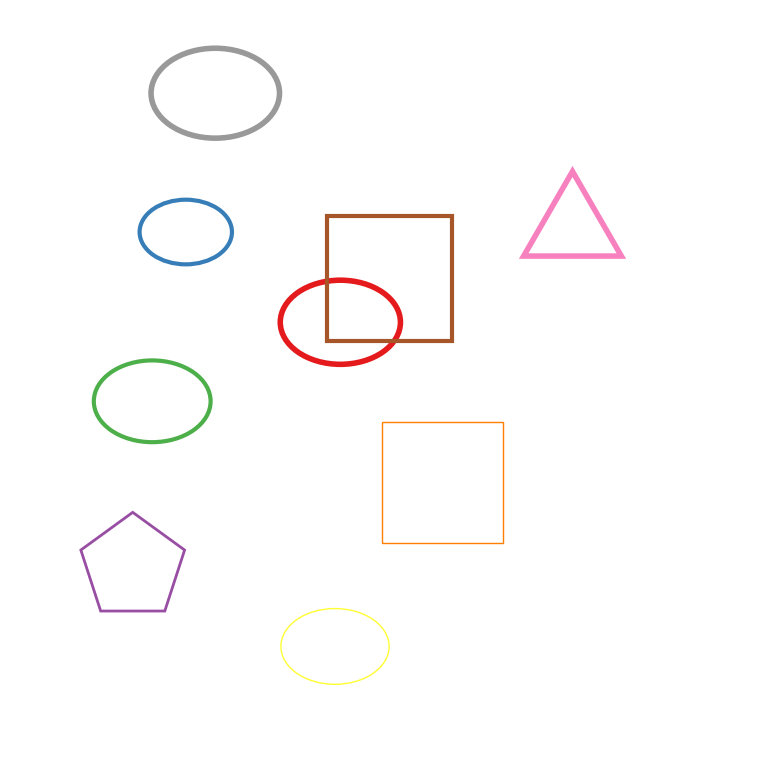[{"shape": "oval", "thickness": 2, "radius": 0.39, "center": [0.442, 0.581]}, {"shape": "oval", "thickness": 1.5, "radius": 0.3, "center": [0.241, 0.699]}, {"shape": "oval", "thickness": 1.5, "radius": 0.38, "center": [0.198, 0.479]}, {"shape": "pentagon", "thickness": 1, "radius": 0.35, "center": [0.172, 0.264]}, {"shape": "square", "thickness": 0.5, "radius": 0.39, "center": [0.574, 0.373]}, {"shape": "oval", "thickness": 0.5, "radius": 0.35, "center": [0.435, 0.16]}, {"shape": "square", "thickness": 1.5, "radius": 0.41, "center": [0.506, 0.639]}, {"shape": "triangle", "thickness": 2, "radius": 0.37, "center": [0.744, 0.704]}, {"shape": "oval", "thickness": 2, "radius": 0.42, "center": [0.28, 0.879]}]